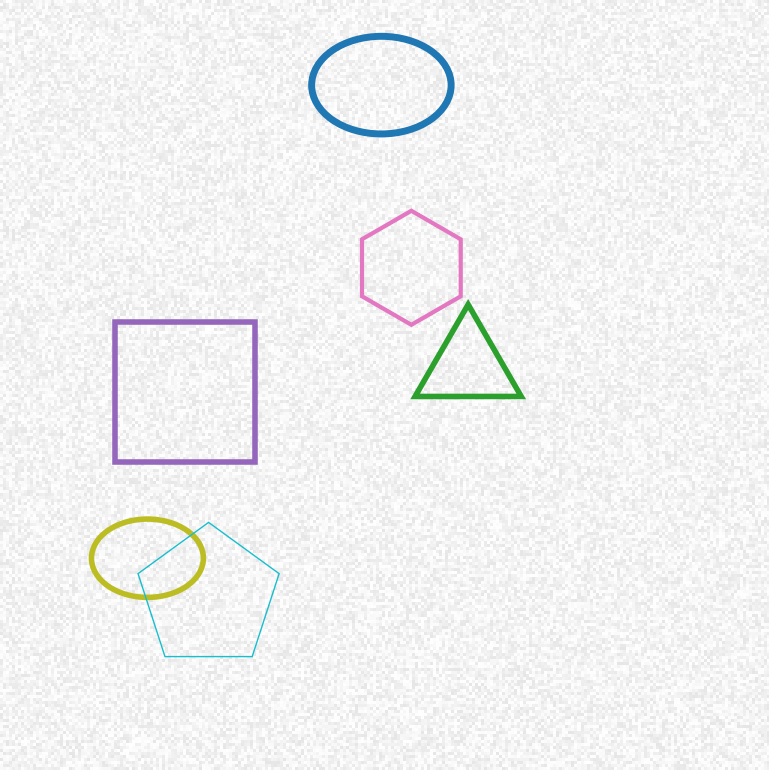[{"shape": "oval", "thickness": 2.5, "radius": 0.45, "center": [0.495, 0.889]}, {"shape": "triangle", "thickness": 2, "radius": 0.4, "center": [0.608, 0.525]}, {"shape": "square", "thickness": 2, "radius": 0.45, "center": [0.24, 0.491]}, {"shape": "hexagon", "thickness": 1.5, "radius": 0.37, "center": [0.534, 0.652]}, {"shape": "oval", "thickness": 2, "radius": 0.36, "center": [0.191, 0.275]}, {"shape": "pentagon", "thickness": 0.5, "radius": 0.48, "center": [0.271, 0.225]}]